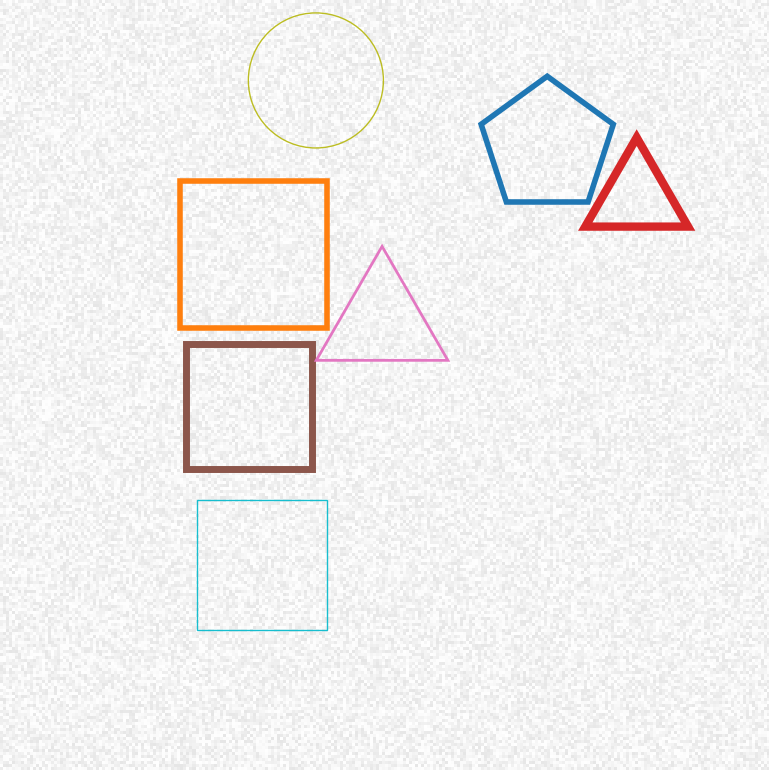[{"shape": "pentagon", "thickness": 2, "radius": 0.45, "center": [0.711, 0.811]}, {"shape": "square", "thickness": 2, "radius": 0.48, "center": [0.33, 0.669]}, {"shape": "triangle", "thickness": 3, "radius": 0.39, "center": [0.827, 0.744]}, {"shape": "square", "thickness": 2.5, "radius": 0.41, "center": [0.323, 0.472]}, {"shape": "triangle", "thickness": 1, "radius": 0.49, "center": [0.496, 0.581]}, {"shape": "circle", "thickness": 0.5, "radius": 0.44, "center": [0.41, 0.896]}, {"shape": "square", "thickness": 0.5, "radius": 0.42, "center": [0.34, 0.266]}]